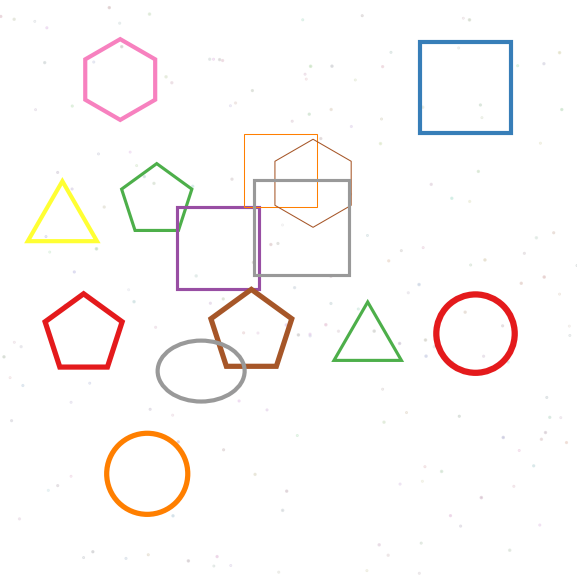[{"shape": "circle", "thickness": 3, "radius": 0.34, "center": [0.823, 0.421]}, {"shape": "pentagon", "thickness": 2.5, "radius": 0.35, "center": [0.145, 0.42]}, {"shape": "square", "thickness": 2, "radius": 0.4, "center": [0.806, 0.848]}, {"shape": "triangle", "thickness": 1.5, "radius": 0.34, "center": [0.637, 0.409]}, {"shape": "pentagon", "thickness": 1.5, "radius": 0.32, "center": [0.271, 0.652]}, {"shape": "square", "thickness": 1.5, "radius": 0.36, "center": [0.377, 0.569]}, {"shape": "circle", "thickness": 2.5, "radius": 0.35, "center": [0.255, 0.179]}, {"shape": "square", "thickness": 0.5, "radius": 0.31, "center": [0.486, 0.704]}, {"shape": "triangle", "thickness": 2, "radius": 0.35, "center": [0.108, 0.616]}, {"shape": "hexagon", "thickness": 0.5, "radius": 0.38, "center": [0.542, 0.682]}, {"shape": "pentagon", "thickness": 2.5, "radius": 0.37, "center": [0.435, 0.424]}, {"shape": "hexagon", "thickness": 2, "radius": 0.35, "center": [0.208, 0.861]}, {"shape": "square", "thickness": 1.5, "radius": 0.41, "center": [0.521, 0.605]}, {"shape": "oval", "thickness": 2, "radius": 0.38, "center": [0.348, 0.357]}]